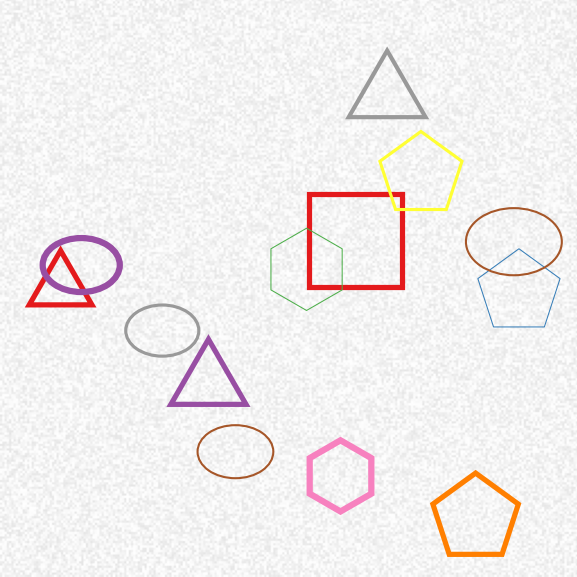[{"shape": "square", "thickness": 2.5, "radius": 0.4, "center": [0.615, 0.583]}, {"shape": "triangle", "thickness": 2.5, "radius": 0.31, "center": [0.105, 0.503]}, {"shape": "pentagon", "thickness": 0.5, "radius": 0.37, "center": [0.899, 0.494]}, {"shape": "hexagon", "thickness": 0.5, "radius": 0.36, "center": [0.531, 0.533]}, {"shape": "oval", "thickness": 3, "radius": 0.33, "center": [0.141, 0.54]}, {"shape": "triangle", "thickness": 2.5, "radius": 0.38, "center": [0.361, 0.337]}, {"shape": "pentagon", "thickness": 2.5, "radius": 0.39, "center": [0.824, 0.102]}, {"shape": "pentagon", "thickness": 1.5, "radius": 0.37, "center": [0.729, 0.697]}, {"shape": "oval", "thickness": 1, "radius": 0.42, "center": [0.89, 0.581]}, {"shape": "oval", "thickness": 1, "radius": 0.33, "center": [0.408, 0.217]}, {"shape": "hexagon", "thickness": 3, "radius": 0.31, "center": [0.59, 0.175]}, {"shape": "triangle", "thickness": 2, "radius": 0.38, "center": [0.67, 0.835]}, {"shape": "oval", "thickness": 1.5, "radius": 0.32, "center": [0.281, 0.427]}]